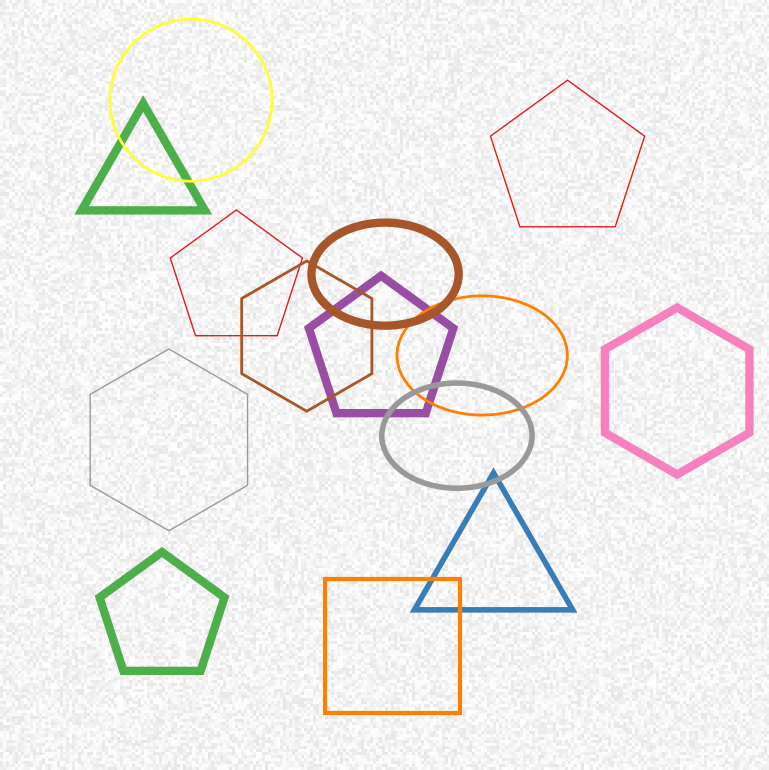[{"shape": "pentagon", "thickness": 0.5, "radius": 0.45, "center": [0.307, 0.637]}, {"shape": "pentagon", "thickness": 0.5, "radius": 0.53, "center": [0.737, 0.791]}, {"shape": "triangle", "thickness": 2, "radius": 0.59, "center": [0.641, 0.267]}, {"shape": "triangle", "thickness": 3, "radius": 0.46, "center": [0.186, 0.773]}, {"shape": "pentagon", "thickness": 3, "radius": 0.43, "center": [0.21, 0.198]}, {"shape": "pentagon", "thickness": 3, "radius": 0.49, "center": [0.495, 0.543]}, {"shape": "oval", "thickness": 1, "radius": 0.55, "center": [0.626, 0.538]}, {"shape": "square", "thickness": 1.5, "radius": 0.44, "center": [0.51, 0.161]}, {"shape": "circle", "thickness": 1, "radius": 0.53, "center": [0.248, 0.87]}, {"shape": "oval", "thickness": 3, "radius": 0.48, "center": [0.5, 0.644]}, {"shape": "hexagon", "thickness": 1, "radius": 0.49, "center": [0.398, 0.564]}, {"shape": "hexagon", "thickness": 3, "radius": 0.54, "center": [0.879, 0.492]}, {"shape": "hexagon", "thickness": 0.5, "radius": 0.59, "center": [0.219, 0.429]}, {"shape": "oval", "thickness": 2, "radius": 0.49, "center": [0.593, 0.434]}]